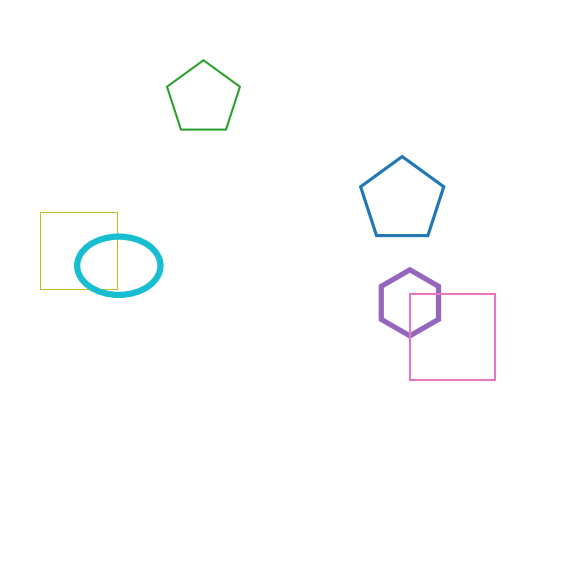[{"shape": "pentagon", "thickness": 1.5, "radius": 0.38, "center": [0.696, 0.652]}, {"shape": "pentagon", "thickness": 1, "radius": 0.33, "center": [0.352, 0.828]}, {"shape": "hexagon", "thickness": 2.5, "radius": 0.29, "center": [0.71, 0.475]}, {"shape": "square", "thickness": 1, "radius": 0.37, "center": [0.783, 0.416]}, {"shape": "square", "thickness": 0.5, "radius": 0.33, "center": [0.136, 0.566]}, {"shape": "oval", "thickness": 3, "radius": 0.36, "center": [0.206, 0.539]}]